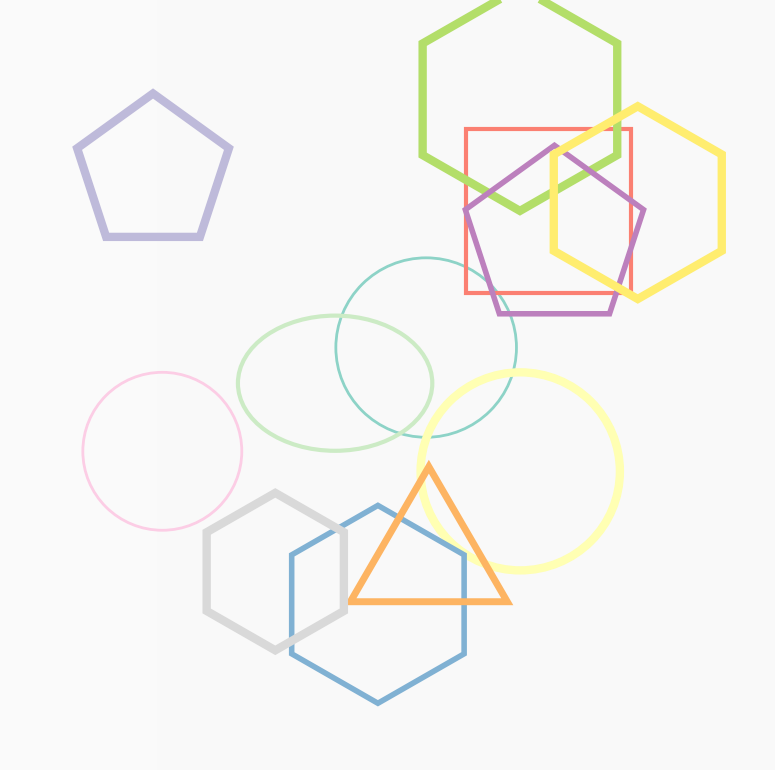[{"shape": "circle", "thickness": 1, "radius": 0.58, "center": [0.55, 0.549]}, {"shape": "circle", "thickness": 3, "radius": 0.64, "center": [0.671, 0.388]}, {"shape": "pentagon", "thickness": 3, "radius": 0.51, "center": [0.197, 0.776]}, {"shape": "square", "thickness": 1.5, "radius": 0.53, "center": [0.708, 0.726]}, {"shape": "hexagon", "thickness": 2, "radius": 0.64, "center": [0.488, 0.215]}, {"shape": "triangle", "thickness": 2.5, "radius": 0.58, "center": [0.553, 0.277]}, {"shape": "hexagon", "thickness": 3, "radius": 0.72, "center": [0.671, 0.871]}, {"shape": "circle", "thickness": 1, "radius": 0.51, "center": [0.209, 0.414]}, {"shape": "hexagon", "thickness": 3, "radius": 0.51, "center": [0.355, 0.258]}, {"shape": "pentagon", "thickness": 2, "radius": 0.6, "center": [0.715, 0.69]}, {"shape": "oval", "thickness": 1.5, "radius": 0.63, "center": [0.432, 0.502]}, {"shape": "hexagon", "thickness": 3, "radius": 0.63, "center": [0.823, 0.737]}]